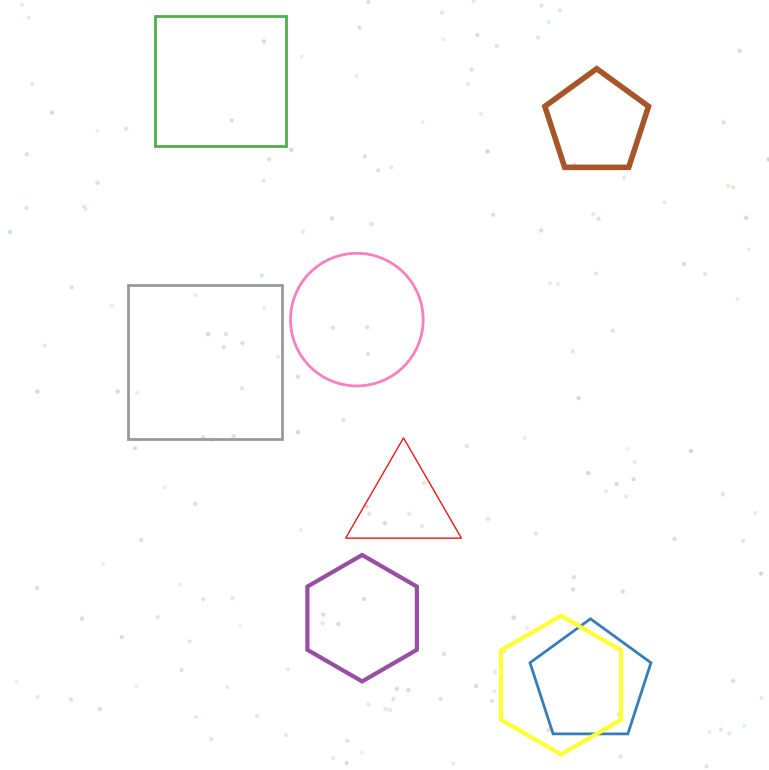[{"shape": "triangle", "thickness": 0.5, "radius": 0.43, "center": [0.524, 0.345]}, {"shape": "pentagon", "thickness": 1, "radius": 0.41, "center": [0.767, 0.114]}, {"shape": "square", "thickness": 1, "radius": 0.42, "center": [0.286, 0.895]}, {"shape": "hexagon", "thickness": 1.5, "radius": 0.41, "center": [0.47, 0.197]}, {"shape": "hexagon", "thickness": 1.5, "radius": 0.45, "center": [0.729, 0.11]}, {"shape": "pentagon", "thickness": 2, "radius": 0.35, "center": [0.775, 0.84]}, {"shape": "circle", "thickness": 1, "radius": 0.43, "center": [0.463, 0.585]}, {"shape": "square", "thickness": 1, "radius": 0.5, "center": [0.266, 0.53]}]